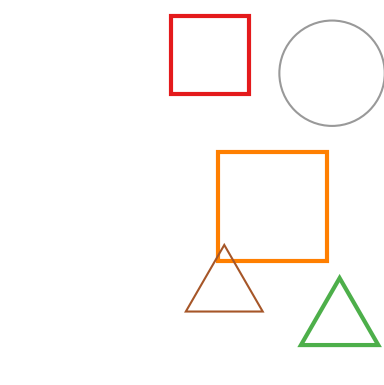[{"shape": "square", "thickness": 3, "radius": 0.51, "center": [0.545, 0.857]}, {"shape": "triangle", "thickness": 3, "radius": 0.58, "center": [0.882, 0.162]}, {"shape": "square", "thickness": 3, "radius": 0.7, "center": [0.707, 0.463]}, {"shape": "triangle", "thickness": 1.5, "radius": 0.58, "center": [0.583, 0.248]}, {"shape": "circle", "thickness": 1.5, "radius": 0.68, "center": [0.862, 0.81]}]